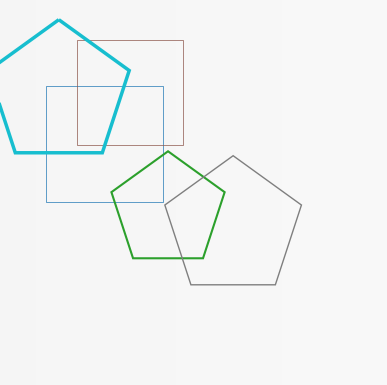[{"shape": "square", "thickness": 0.5, "radius": 0.75, "center": [0.269, 0.627]}, {"shape": "pentagon", "thickness": 1.5, "radius": 0.77, "center": [0.434, 0.453]}, {"shape": "square", "thickness": 0.5, "radius": 0.68, "center": [0.336, 0.76]}, {"shape": "pentagon", "thickness": 1, "radius": 0.93, "center": [0.602, 0.41]}, {"shape": "pentagon", "thickness": 2.5, "radius": 0.96, "center": [0.152, 0.758]}]